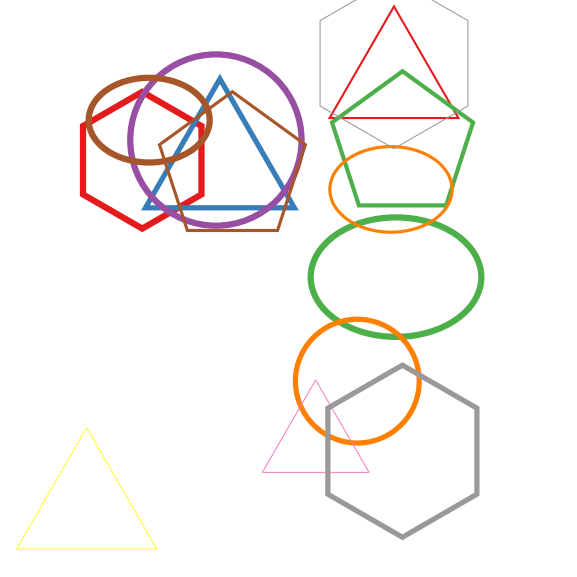[{"shape": "hexagon", "thickness": 3, "radius": 0.59, "center": [0.246, 0.722]}, {"shape": "triangle", "thickness": 1, "radius": 0.64, "center": [0.682, 0.859]}, {"shape": "triangle", "thickness": 2.5, "radius": 0.74, "center": [0.381, 0.714]}, {"shape": "pentagon", "thickness": 2, "radius": 0.64, "center": [0.697, 0.747]}, {"shape": "oval", "thickness": 3, "radius": 0.74, "center": [0.686, 0.519]}, {"shape": "circle", "thickness": 3, "radius": 0.74, "center": [0.374, 0.757]}, {"shape": "circle", "thickness": 2.5, "radius": 0.54, "center": [0.619, 0.339]}, {"shape": "oval", "thickness": 1.5, "radius": 0.53, "center": [0.677, 0.671]}, {"shape": "triangle", "thickness": 0.5, "radius": 0.7, "center": [0.15, 0.118]}, {"shape": "pentagon", "thickness": 1.5, "radius": 0.66, "center": [0.402, 0.707]}, {"shape": "oval", "thickness": 3, "radius": 0.52, "center": [0.258, 0.791]}, {"shape": "triangle", "thickness": 0.5, "radius": 0.53, "center": [0.547, 0.235]}, {"shape": "hexagon", "thickness": 2.5, "radius": 0.74, "center": [0.697, 0.218]}, {"shape": "hexagon", "thickness": 0.5, "radius": 0.74, "center": [0.682, 0.89]}]